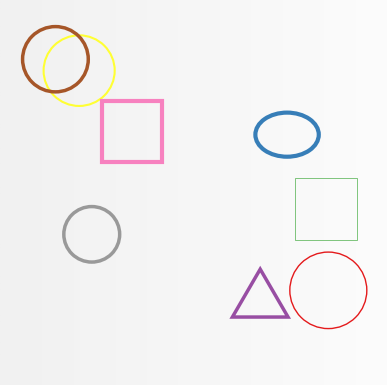[{"shape": "circle", "thickness": 1, "radius": 0.5, "center": [0.847, 0.246]}, {"shape": "oval", "thickness": 3, "radius": 0.41, "center": [0.741, 0.65]}, {"shape": "square", "thickness": 0.5, "radius": 0.4, "center": [0.842, 0.456]}, {"shape": "triangle", "thickness": 2.5, "radius": 0.41, "center": [0.672, 0.218]}, {"shape": "circle", "thickness": 1.5, "radius": 0.46, "center": [0.204, 0.817]}, {"shape": "circle", "thickness": 2.5, "radius": 0.42, "center": [0.143, 0.846]}, {"shape": "square", "thickness": 3, "radius": 0.39, "center": [0.341, 0.658]}, {"shape": "circle", "thickness": 2.5, "radius": 0.36, "center": [0.237, 0.391]}]